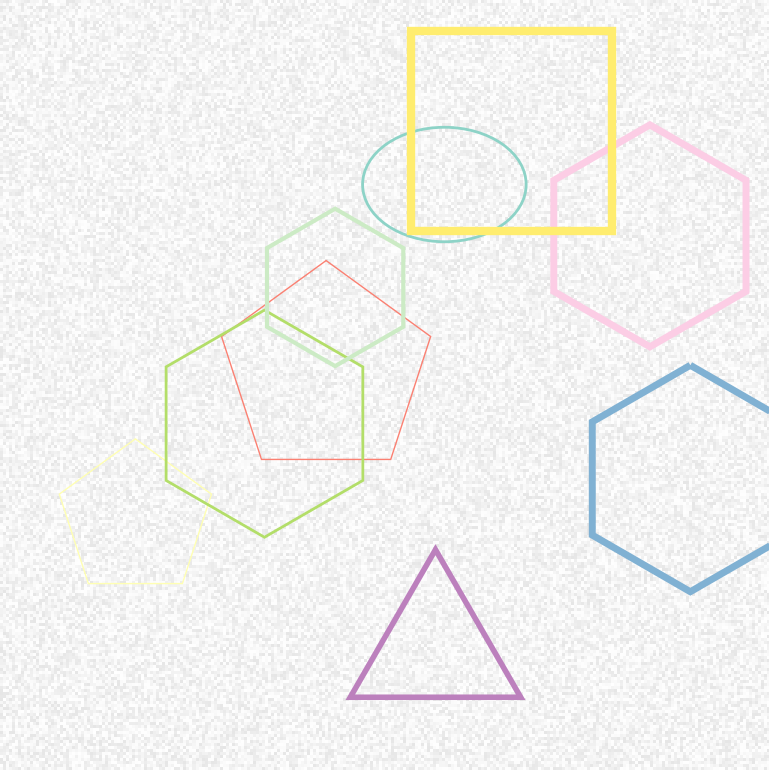[{"shape": "oval", "thickness": 1, "radius": 0.53, "center": [0.577, 0.76]}, {"shape": "pentagon", "thickness": 0.5, "radius": 0.52, "center": [0.176, 0.326]}, {"shape": "pentagon", "thickness": 0.5, "radius": 0.71, "center": [0.424, 0.519]}, {"shape": "hexagon", "thickness": 2.5, "radius": 0.74, "center": [0.897, 0.379]}, {"shape": "hexagon", "thickness": 1, "radius": 0.74, "center": [0.343, 0.45]}, {"shape": "hexagon", "thickness": 2.5, "radius": 0.72, "center": [0.844, 0.694]}, {"shape": "triangle", "thickness": 2, "radius": 0.64, "center": [0.566, 0.158]}, {"shape": "hexagon", "thickness": 1.5, "radius": 0.51, "center": [0.435, 0.627]}, {"shape": "square", "thickness": 3, "radius": 0.65, "center": [0.664, 0.83]}]